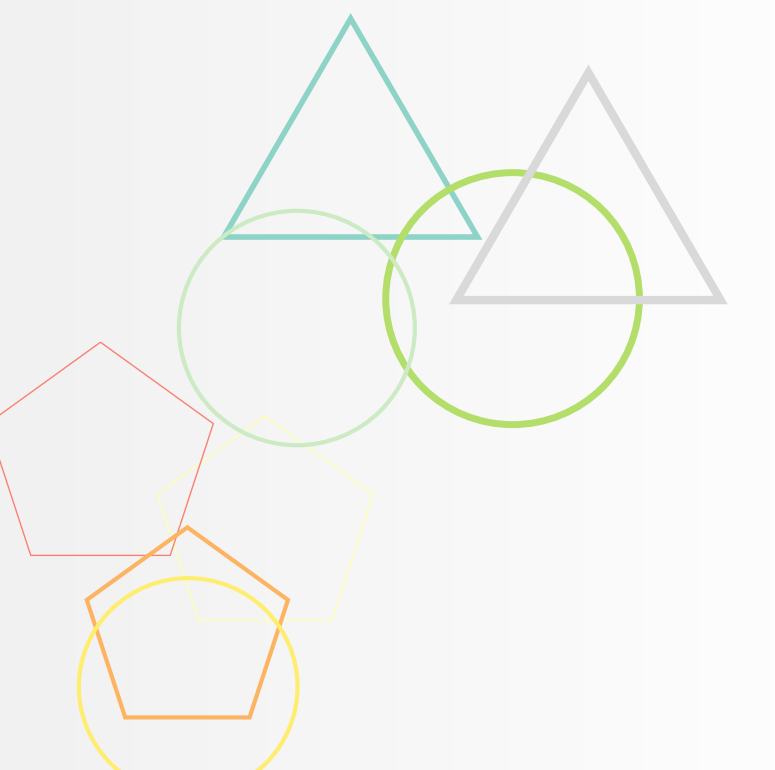[{"shape": "triangle", "thickness": 2, "radius": 0.95, "center": [0.452, 0.787]}, {"shape": "pentagon", "thickness": 0.5, "radius": 0.73, "center": [0.342, 0.313]}, {"shape": "pentagon", "thickness": 0.5, "radius": 0.77, "center": [0.13, 0.403]}, {"shape": "pentagon", "thickness": 1.5, "radius": 0.68, "center": [0.242, 0.179]}, {"shape": "circle", "thickness": 2.5, "radius": 0.82, "center": [0.661, 0.612]}, {"shape": "triangle", "thickness": 3, "radius": 0.98, "center": [0.759, 0.709]}, {"shape": "circle", "thickness": 1.5, "radius": 0.76, "center": [0.383, 0.574]}, {"shape": "circle", "thickness": 1.5, "radius": 0.71, "center": [0.243, 0.108]}]